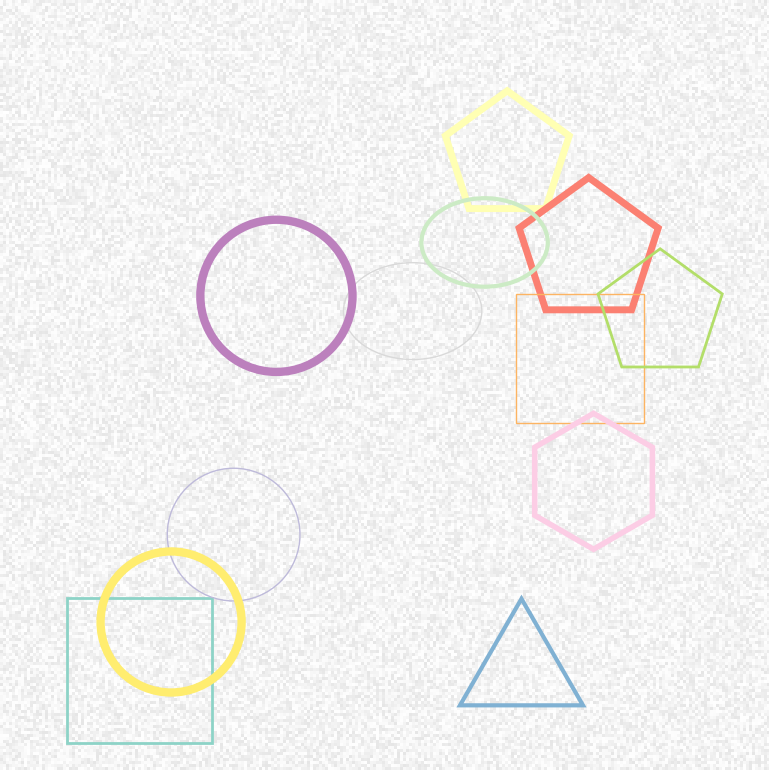[{"shape": "square", "thickness": 1, "radius": 0.47, "center": [0.181, 0.129]}, {"shape": "pentagon", "thickness": 2.5, "radius": 0.42, "center": [0.659, 0.797]}, {"shape": "circle", "thickness": 0.5, "radius": 0.43, "center": [0.303, 0.306]}, {"shape": "pentagon", "thickness": 2.5, "radius": 0.47, "center": [0.765, 0.674]}, {"shape": "triangle", "thickness": 1.5, "radius": 0.46, "center": [0.677, 0.13]}, {"shape": "square", "thickness": 0.5, "radius": 0.42, "center": [0.753, 0.534]}, {"shape": "pentagon", "thickness": 1, "radius": 0.42, "center": [0.857, 0.592]}, {"shape": "hexagon", "thickness": 2, "radius": 0.44, "center": [0.771, 0.375]}, {"shape": "oval", "thickness": 0.5, "radius": 0.45, "center": [0.536, 0.596]}, {"shape": "circle", "thickness": 3, "radius": 0.49, "center": [0.359, 0.616]}, {"shape": "oval", "thickness": 1.5, "radius": 0.41, "center": [0.629, 0.685]}, {"shape": "circle", "thickness": 3, "radius": 0.46, "center": [0.222, 0.192]}]